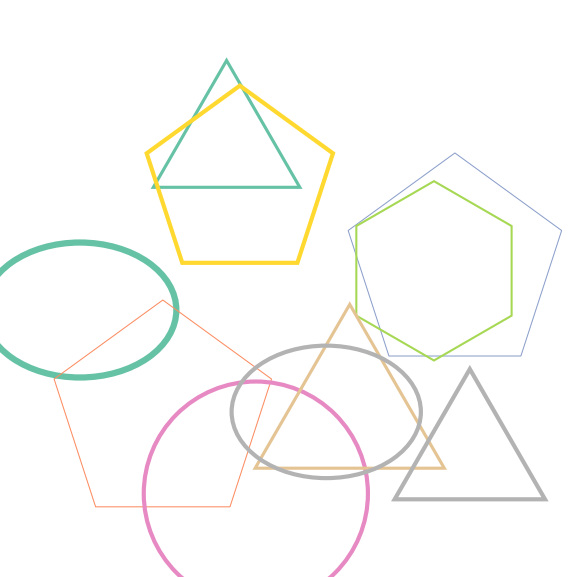[{"shape": "oval", "thickness": 3, "radius": 0.83, "center": [0.138, 0.462]}, {"shape": "triangle", "thickness": 1.5, "radius": 0.73, "center": [0.392, 0.748]}, {"shape": "pentagon", "thickness": 0.5, "radius": 0.99, "center": [0.282, 0.282]}, {"shape": "pentagon", "thickness": 0.5, "radius": 0.97, "center": [0.788, 0.54]}, {"shape": "circle", "thickness": 2, "radius": 0.97, "center": [0.443, 0.144]}, {"shape": "hexagon", "thickness": 1, "radius": 0.78, "center": [0.751, 0.53]}, {"shape": "pentagon", "thickness": 2, "radius": 0.85, "center": [0.415, 0.681]}, {"shape": "triangle", "thickness": 1.5, "radius": 0.95, "center": [0.606, 0.283]}, {"shape": "triangle", "thickness": 2, "radius": 0.75, "center": [0.814, 0.21]}, {"shape": "oval", "thickness": 2, "radius": 0.82, "center": [0.565, 0.286]}]